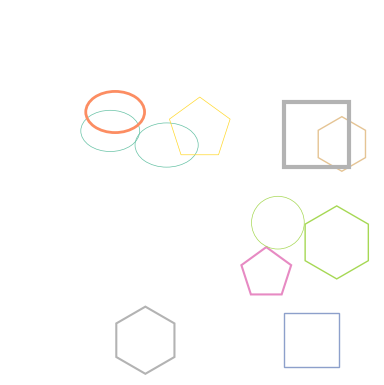[{"shape": "oval", "thickness": 0.5, "radius": 0.41, "center": [0.433, 0.623]}, {"shape": "oval", "thickness": 0.5, "radius": 0.38, "center": [0.286, 0.66]}, {"shape": "oval", "thickness": 2, "radius": 0.38, "center": [0.299, 0.709]}, {"shape": "square", "thickness": 1, "radius": 0.35, "center": [0.809, 0.117]}, {"shape": "pentagon", "thickness": 1.5, "radius": 0.34, "center": [0.692, 0.29]}, {"shape": "circle", "thickness": 0.5, "radius": 0.34, "center": [0.722, 0.422]}, {"shape": "hexagon", "thickness": 1, "radius": 0.47, "center": [0.875, 0.37]}, {"shape": "pentagon", "thickness": 0.5, "radius": 0.41, "center": [0.519, 0.665]}, {"shape": "hexagon", "thickness": 1, "radius": 0.35, "center": [0.888, 0.626]}, {"shape": "square", "thickness": 3, "radius": 0.42, "center": [0.821, 0.651]}, {"shape": "hexagon", "thickness": 1.5, "radius": 0.44, "center": [0.378, 0.116]}]